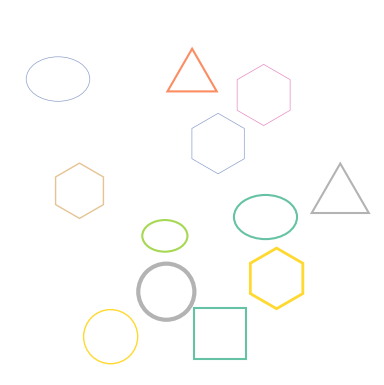[{"shape": "oval", "thickness": 1.5, "radius": 0.41, "center": [0.69, 0.436]}, {"shape": "square", "thickness": 1.5, "radius": 0.34, "center": [0.572, 0.133]}, {"shape": "triangle", "thickness": 1.5, "radius": 0.37, "center": [0.499, 0.8]}, {"shape": "oval", "thickness": 0.5, "radius": 0.41, "center": [0.151, 0.795]}, {"shape": "hexagon", "thickness": 0.5, "radius": 0.39, "center": [0.566, 0.627]}, {"shape": "hexagon", "thickness": 0.5, "radius": 0.4, "center": [0.685, 0.753]}, {"shape": "oval", "thickness": 1.5, "radius": 0.29, "center": [0.428, 0.387]}, {"shape": "circle", "thickness": 1, "radius": 0.35, "center": [0.287, 0.126]}, {"shape": "hexagon", "thickness": 2, "radius": 0.39, "center": [0.718, 0.277]}, {"shape": "hexagon", "thickness": 1, "radius": 0.36, "center": [0.207, 0.504]}, {"shape": "circle", "thickness": 3, "radius": 0.36, "center": [0.432, 0.242]}, {"shape": "triangle", "thickness": 1.5, "radius": 0.43, "center": [0.884, 0.49]}]